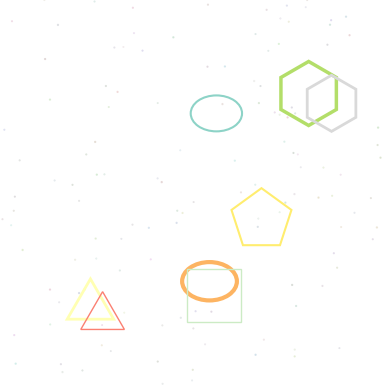[{"shape": "oval", "thickness": 1.5, "radius": 0.33, "center": [0.562, 0.705]}, {"shape": "triangle", "thickness": 2, "radius": 0.35, "center": [0.235, 0.206]}, {"shape": "triangle", "thickness": 1, "radius": 0.33, "center": [0.266, 0.177]}, {"shape": "oval", "thickness": 3, "radius": 0.36, "center": [0.544, 0.269]}, {"shape": "hexagon", "thickness": 2.5, "radius": 0.42, "center": [0.802, 0.757]}, {"shape": "hexagon", "thickness": 2, "radius": 0.36, "center": [0.861, 0.732]}, {"shape": "square", "thickness": 1, "radius": 0.35, "center": [0.556, 0.233]}, {"shape": "pentagon", "thickness": 1.5, "radius": 0.41, "center": [0.679, 0.429]}]